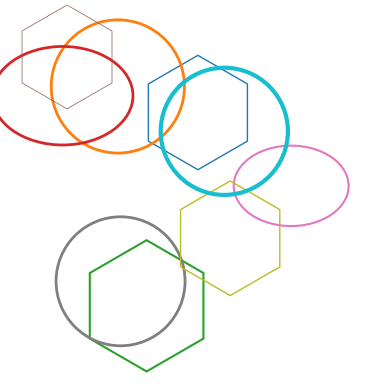[{"shape": "hexagon", "thickness": 1, "radius": 0.74, "center": [0.514, 0.708]}, {"shape": "circle", "thickness": 2, "radius": 0.87, "center": [0.306, 0.775]}, {"shape": "hexagon", "thickness": 1.5, "radius": 0.85, "center": [0.381, 0.206]}, {"shape": "oval", "thickness": 2, "radius": 0.91, "center": [0.163, 0.751]}, {"shape": "hexagon", "thickness": 0.5, "radius": 0.67, "center": [0.174, 0.852]}, {"shape": "oval", "thickness": 1.5, "radius": 0.75, "center": [0.756, 0.517]}, {"shape": "circle", "thickness": 2, "radius": 0.84, "center": [0.313, 0.269]}, {"shape": "hexagon", "thickness": 1, "radius": 0.74, "center": [0.598, 0.381]}, {"shape": "circle", "thickness": 3, "radius": 0.83, "center": [0.583, 0.659]}]